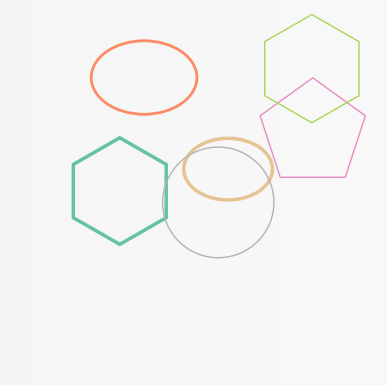[{"shape": "hexagon", "thickness": 2.5, "radius": 0.69, "center": [0.309, 0.504]}, {"shape": "oval", "thickness": 2, "radius": 0.68, "center": [0.372, 0.799]}, {"shape": "pentagon", "thickness": 1, "radius": 0.71, "center": [0.807, 0.655]}, {"shape": "hexagon", "thickness": 1, "radius": 0.7, "center": [0.805, 0.822]}, {"shape": "oval", "thickness": 2.5, "radius": 0.57, "center": [0.589, 0.561]}, {"shape": "circle", "thickness": 1, "radius": 0.72, "center": [0.563, 0.474]}]